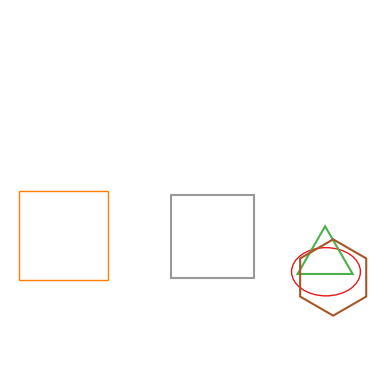[{"shape": "oval", "thickness": 1, "radius": 0.45, "center": [0.847, 0.294]}, {"shape": "triangle", "thickness": 1.5, "radius": 0.41, "center": [0.844, 0.33]}, {"shape": "square", "thickness": 1, "radius": 0.58, "center": [0.165, 0.389]}, {"shape": "hexagon", "thickness": 1.5, "radius": 0.5, "center": [0.865, 0.279]}, {"shape": "square", "thickness": 1.5, "radius": 0.54, "center": [0.552, 0.386]}]